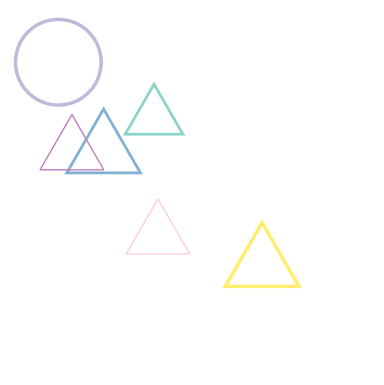[{"shape": "triangle", "thickness": 2, "radius": 0.43, "center": [0.4, 0.695]}, {"shape": "circle", "thickness": 2.5, "radius": 0.56, "center": [0.152, 0.838]}, {"shape": "triangle", "thickness": 2, "radius": 0.55, "center": [0.269, 0.606]}, {"shape": "triangle", "thickness": 1, "radius": 0.48, "center": [0.41, 0.388]}, {"shape": "triangle", "thickness": 1, "radius": 0.48, "center": [0.187, 0.607]}, {"shape": "triangle", "thickness": 2.5, "radius": 0.55, "center": [0.681, 0.311]}]